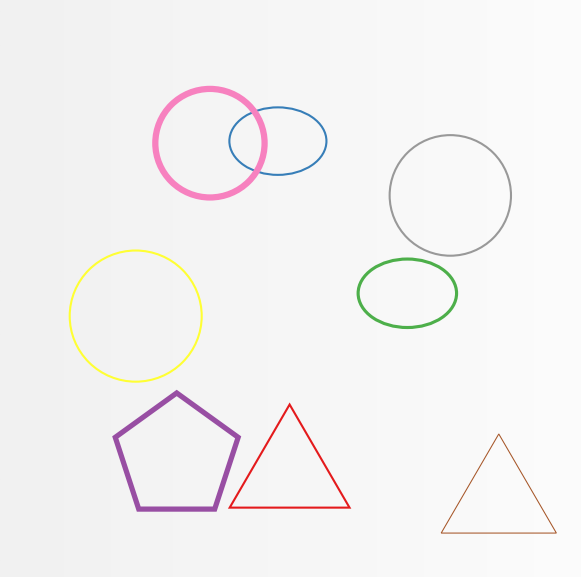[{"shape": "triangle", "thickness": 1, "radius": 0.6, "center": [0.498, 0.18]}, {"shape": "oval", "thickness": 1, "radius": 0.42, "center": [0.478, 0.755]}, {"shape": "oval", "thickness": 1.5, "radius": 0.42, "center": [0.701, 0.491]}, {"shape": "pentagon", "thickness": 2.5, "radius": 0.56, "center": [0.304, 0.208]}, {"shape": "circle", "thickness": 1, "radius": 0.57, "center": [0.233, 0.452]}, {"shape": "triangle", "thickness": 0.5, "radius": 0.57, "center": [0.858, 0.133]}, {"shape": "circle", "thickness": 3, "radius": 0.47, "center": [0.361, 0.751]}, {"shape": "circle", "thickness": 1, "radius": 0.52, "center": [0.775, 0.661]}]